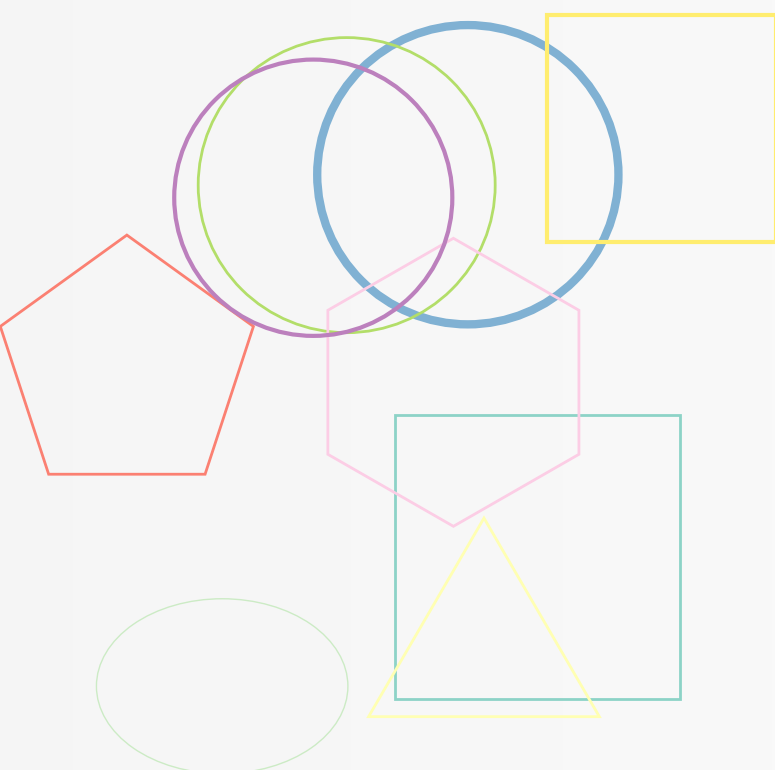[{"shape": "square", "thickness": 1, "radius": 0.92, "center": [0.694, 0.276]}, {"shape": "triangle", "thickness": 1, "radius": 0.86, "center": [0.624, 0.155]}, {"shape": "pentagon", "thickness": 1, "radius": 0.86, "center": [0.164, 0.523]}, {"shape": "circle", "thickness": 3, "radius": 0.97, "center": [0.604, 0.773]}, {"shape": "circle", "thickness": 1, "radius": 0.96, "center": [0.447, 0.76]}, {"shape": "hexagon", "thickness": 1, "radius": 0.94, "center": [0.585, 0.504]}, {"shape": "circle", "thickness": 1.5, "radius": 0.9, "center": [0.404, 0.743]}, {"shape": "oval", "thickness": 0.5, "radius": 0.81, "center": [0.287, 0.109]}, {"shape": "square", "thickness": 1.5, "radius": 0.74, "center": [0.853, 0.834]}]